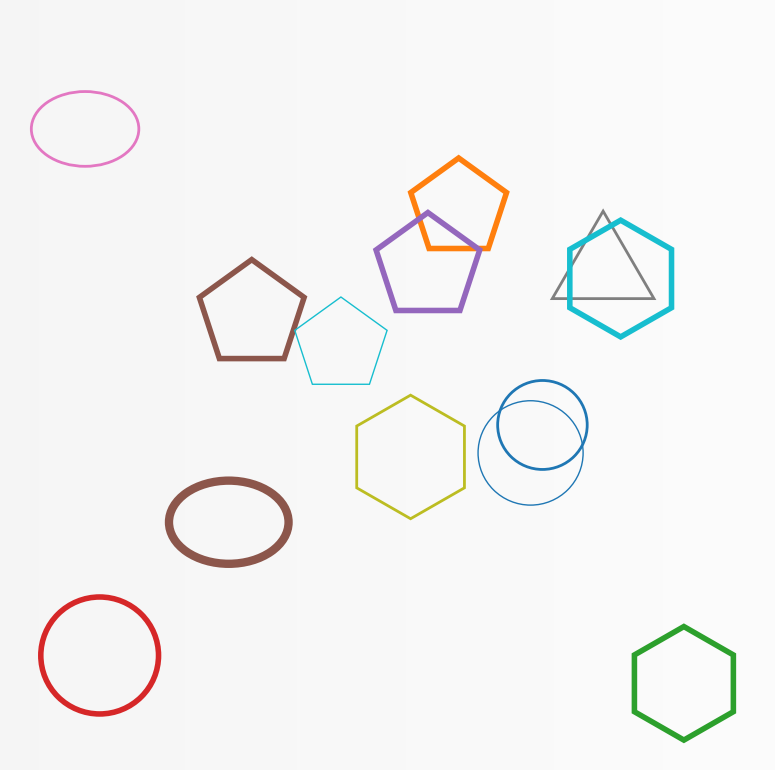[{"shape": "circle", "thickness": 1, "radius": 0.29, "center": [0.7, 0.448]}, {"shape": "circle", "thickness": 0.5, "radius": 0.34, "center": [0.685, 0.412]}, {"shape": "pentagon", "thickness": 2, "radius": 0.32, "center": [0.592, 0.73]}, {"shape": "hexagon", "thickness": 2, "radius": 0.37, "center": [0.882, 0.113]}, {"shape": "circle", "thickness": 2, "radius": 0.38, "center": [0.129, 0.149]}, {"shape": "pentagon", "thickness": 2, "radius": 0.35, "center": [0.552, 0.654]}, {"shape": "oval", "thickness": 3, "radius": 0.39, "center": [0.295, 0.322]}, {"shape": "pentagon", "thickness": 2, "radius": 0.36, "center": [0.325, 0.592]}, {"shape": "oval", "thickness": 1, "radius": 0.35, "center": [0.11, 0.833]}, {"shape": "triangle", "thickness": 1, "radius": 0.38, "center": [0.778, 0.65]}, {"shape": "hexagon", "thickness": 1, "radius": 0.4, "center": [0.53, 0.407]}, {"shape": "hexagon", "thickness": 2, "radius": 0.38, "center": [0.801, 0.638]}, {"shape": "pentagon", "thickness": 0.5, "radius": 0.31, "center": [0.44, 0.552]}]